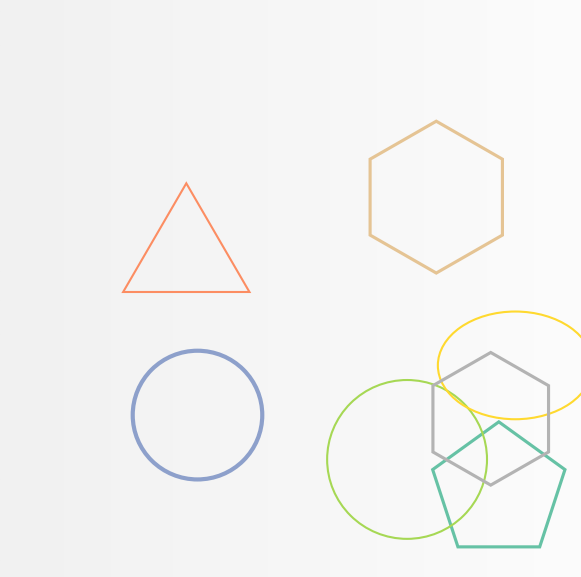[{"shape": "pentagon", "thickness": 1.5, "radius": 0.6, "center": [0.858, 0.149]}, {"shape": "triangle", "thickness": 1, "radius": 0.63, "center": [0.321, 0.556]}, {"shape": "circle", "thickness": 2, "radius": 0.56, "center": [0.34, 0.28]}, {"shape": "circle", "thickness": 1, "radius": 0.69, "center": [0.7, 0.204]}, {"shape": "oval", "thickness": 1, "radius": 0.67, "center": [0.887, 0.366]}, {"shape": "hexagon", "thickness": 1.5, "radius": 0.66, "center": [0.751, 0.658]}, {"shape": "hexagon", "thickness": 1.5, "radius": 0.57, "center": [0.844, 0.274]}]